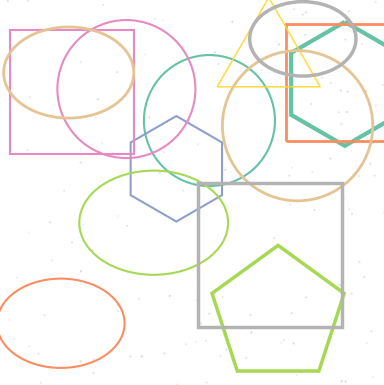[{"shape": "hexagon", "thickness": 3, "radius": 0.8, "center": [0.896, 0.782]}, {"shape": "circle", "thickness": 1.5, "radius": 0.85, "center": [0.544, 0.687]}, {"shape": "oval", "thickness": 1.5, "radius": 0.83, "center": [0.158, 0.16]}, {"shape": "square", "thickness": 2, "radius": 0.76, "center": [0.894, 0.785]}, {"shape": "hexagon", "thickness": 1.5, "radius": 0.69, "center": [0.458, 0.562]}, {"shape": "square", "thickness": 1.5, "radius": 0.81, "center": [0.187, 0.762]}, {"shape": "circle", "thickness": 1.5, "radius": 0.9, "center": [0.328, 0.769]}, {"shape": "oval", "thickness": 1.5, "radius": 0.97, "center": [0.399, 0.422]}, {"shape": "pentagon", "thickness": 2.5, "radius": 0.9, "center": [0.722, 0.182]}, {"shape": "triangle", "thickness": 1, "radius": 0.77, "center": [0.698, 0.852]}, {"shape": "circle", "thickness": 2, "radius": 0.98, "center": [0.773, 0.673]}, {"shape": "oval", "thickness": 2, "radius": 0.85, "center": [0.178, 0.812]}, {"shape": "oval", "thickness": 2.5, "radius": 0.69, "center": [0.787, 0.899]}, {"shape": "square", "thickness": 2.5, "radius": 0.93, "center": [0.702, 0.338]}]